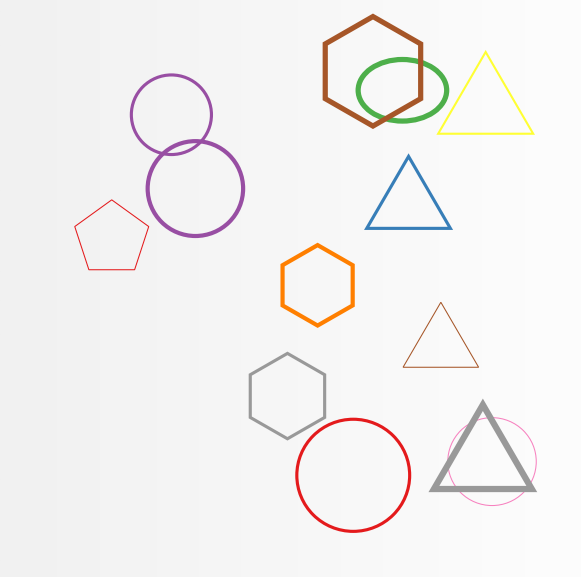[{"shape": "circle", "thickness": 1.5, "radius": 0.49, "center": [0.608, 0.176]}, {"shape": "pentagon", "thickness": 0.5, "radius": 0.33, "center": [0.192, 0.586]}, {"shape": "triangle", "thickness": 1.5, "radius": 0.42, "center": [0.703, 0.645]}, {"shape": "oval", "thickness": 2.5, "radius": 0.38, "center": [0.692, 0.843]}, {"shape": "circle", "thickness": 2, "radius": 0.41, "center": [0.336, 0.673]}, {"shape": "circle", "thickness": 1.5, "radius": 0.34, "center": [0.295, 0.8]}, {"shape": "hexagon", "thickness": 2, "radius": 0.35, "center": [0.546, 0.505]}, {"shape": "triangle", "thickness": 1, "radius": 0.47, "center": [0.836, 0.815]}, {"shape": "triangle", "thickness": 0.5, "radius": 0.38, "center": [0.758, 0.401]}, {"shape": "hexagon", "thickness": 2.5, "radius": 0.47, "center": [0.642, 0.876]}, {"shape": "circle", "thickness": 0.5, "radius": 0.38, "center": [0.846, 0.2]}, {"shape": "triangle", "thickness": 3, "radius": 0.49, "center": [0.831, 0.201]}, {"shape": "hexagon", "thickness": 1.5, "radius": 0.37, "center": [0.495, 0.313]}]